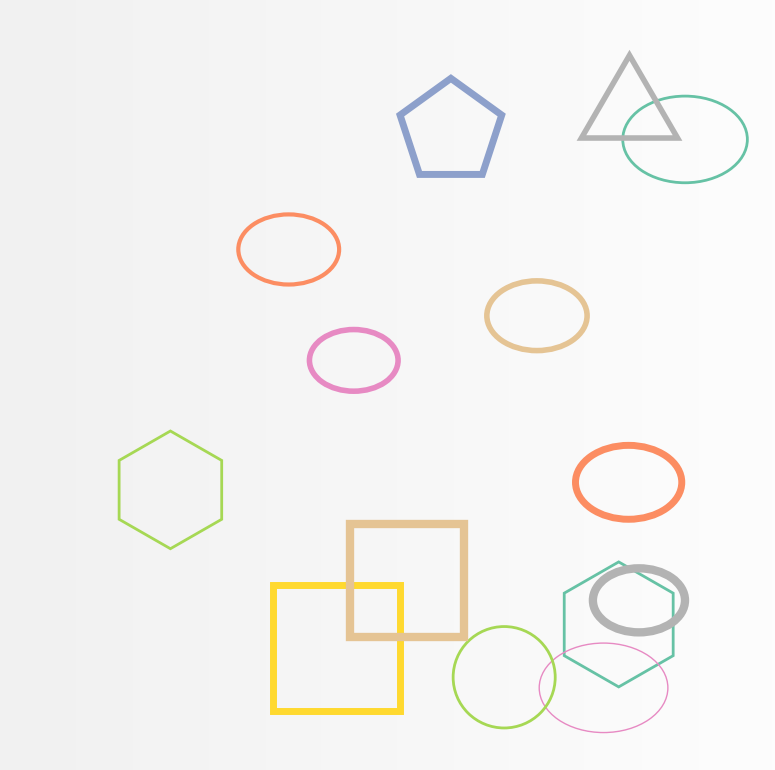[{"shape": "oval", "thickness": 1, "radius": 0.4, "center": [0.884, 0.819]}, {"shape": "hexagon", "thickness": 1, "radius": 0.41, "center": [0.798, 0.189]}, {"shape": "oval", "thickness": 2.5, "radius": 0.34, "center": [0.811, 0.374]}, {"shape": "oval", "thickness": 1.5, "radius": 0.33, "center": [0.373, 0.676]}, {"shape": "pentagon", "thickness": 2.5, "radius": 0.34, "center": [0.582, 0.829]}, {"shape": "oval", "thickness": 0.5, "radius": 0.42, "center": [0.779, 0.107]}, {"shape": "oval", "thickness": 2, "radius": 0.29, "center": [0.456, 0.532]}, {"shape": "hexagon", "thickness": 1, "radius": 0.38, "center": [0.22, 0.364]}, {"shape": "circle", "thickness": 1, "radius": 0.33, "center": [0.651, 0.12]}, {"shape": "square", "thickness": 2.5, "radius": 0.41, "center": [0.434, 0.159]}, {"shape": "square", "thickness": 3, "radius": 0.37, "center": [0.525, 0.246]}, {"shape": "oval", "thickness": 2, "radius": 0.32, "center": [0.693, 0.59]}, {"shape": "triangle", "thickness": 2, "radius": 0.36, "center": [0.812, 0.857]}, {"shape": "oval", "thickness": 3, "radius": 0.3, "center": [0.824, 0.22]}]